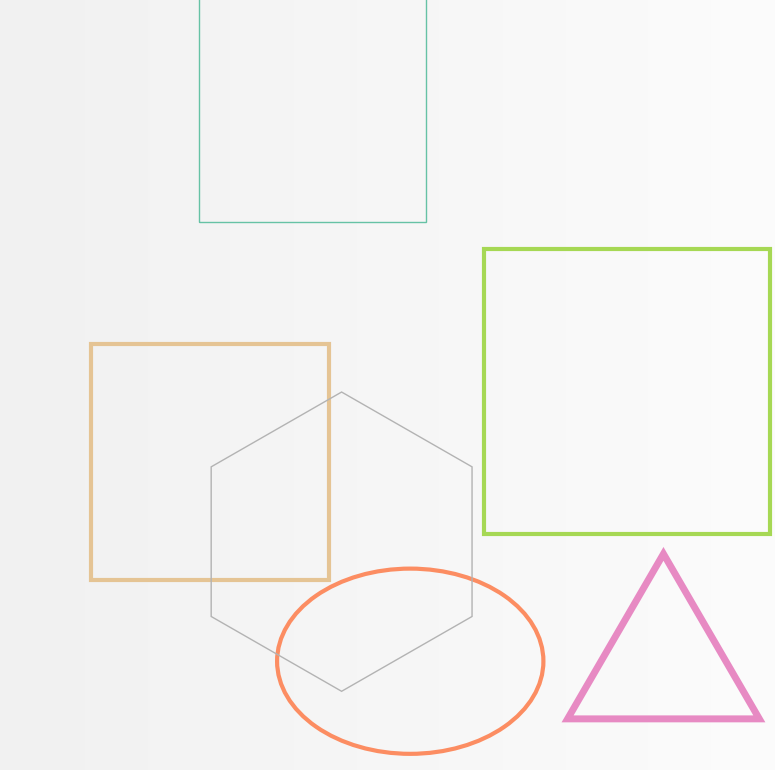[{"shape": "square", "thickness": 0.5, "radius": 0.73, "center": [0.404, 0.858]}, {"shape": "oval", "thickness": 1.5, "radius": 0.86, "center": [0.529, 0.141]}, {"shape": "triangle", "thickness": 2.5, "radius": 0.71, "center": [0.856, 0.138]}, {"shape": "square", "thickness": 1.5, "radius": 0.92, "center": [0.809, 0.492]}, {"shape": "square", "thickness": 1.5, "radius": 0.77, "center": [0.27, 0.4]}, {"shape": "hexagon", "thickness": 0.5, "radius": 0.97, "center": [0.441, 0.297]}]